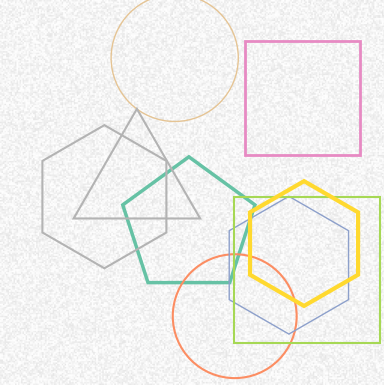[{"shape": "pentagon", "thickness": 2.5, "radius": 0.9, "center": [0.491, 0.412]}, {"shape": "circle", "thickness": 1.5, "radius": 0.8, "center": [0.61, 0.179]}, {"shape": "hexagon", "thickness": 1, "radius": 0.89, "center": [0.75, 0.311]}, {"shape": "square", "thickness": 2, "radius": 0.75, "center": [0.786, 0.746]}, {"shape": "square", "thickness": 1.5, "radius": 0.95, "center": [0.797, 0.3]}, {"shape": "hexagon", "thickness": 3, "radius": 0.81, "center": [0.79, 0.367]}, {"shape": "circle", "thickness": 1, "radius": 0.83, "center": [0.454, 0.85]}, {"shape": "hexagon", "thickness": 1.5, "radius": 0.93, "center": [0.271, 0.489]}, {"shape": "triangle", "thickness": 1.5, "radius": 0.95, "center": [0.356, 0.527]}]